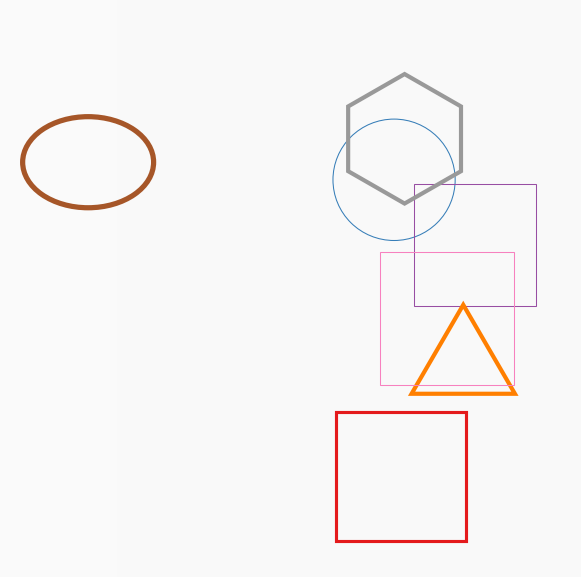[{"shape": "square", "thickness": 1.5, "radius": 0.56, "center": [0.689, 0.174]}, {"shape": "circle", "thickness": 0.5, "radius": 0.53, "center": [0.678, 0.688]}, {"shape": "square", "thickness": 0.5, "radius": 0.53, "center": [0.817, 0.575]}, {"shape": "triangle", "thickness": 2, "radius": 0.51, "center": [0.797, 0.369]}, {"shape": "oval", "thickness": 2.5, "radius": 0.56, "center": [0.152, 0.718]}, {"shape": "square", "thickness": 0.5, "radius": 0.57, "center": [0.769, 0.447]}, {"shape": "hexagon", "thickness": 2, "radius": 0.56, "center": [0.696, 0.759]}]